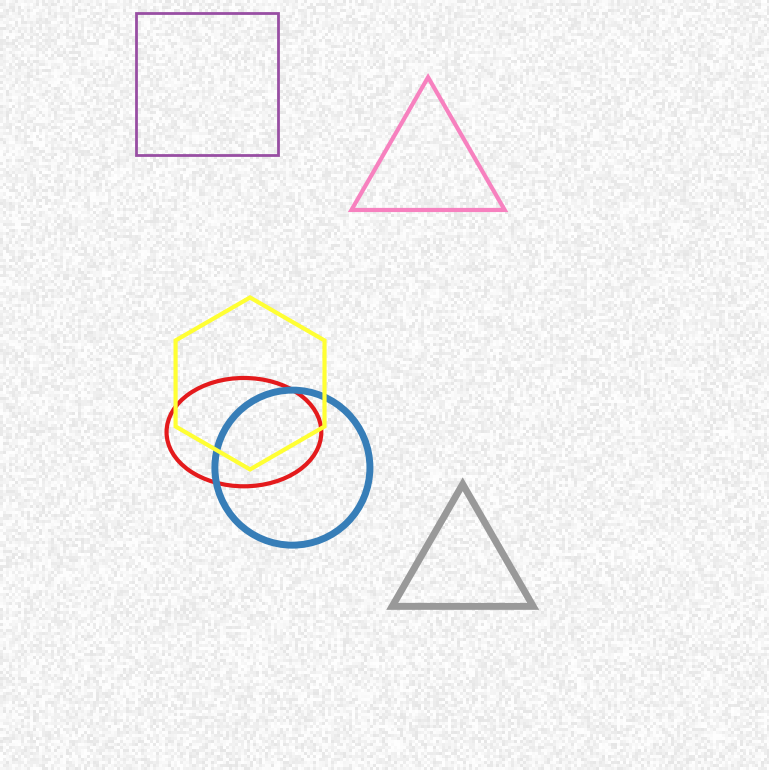[{"shape": "oval", "thickness": 1.5, "radius": 0.5, "center": [0.317, 0.439]}, {"shape": "circle", "thickness": 2.5, "radius": 0.5, "center": [0.38, 0.393]}, {"shape": "square", "thickness": 1, "radius": 0.46, "center": [0.268, 0.891]}, {"shape": "hexagon", "thickness": 1.5, "radius": 0.56, "center": [0.325, 0.502]}, {"shape": "triangle", "thickness": 1.5, "radius": 0.57, "center": [0.556, 0.785]}, {"shape": "triangle", "thickness": 2.5, "radius": 0.53, "center": [0.601, 0.265]}]